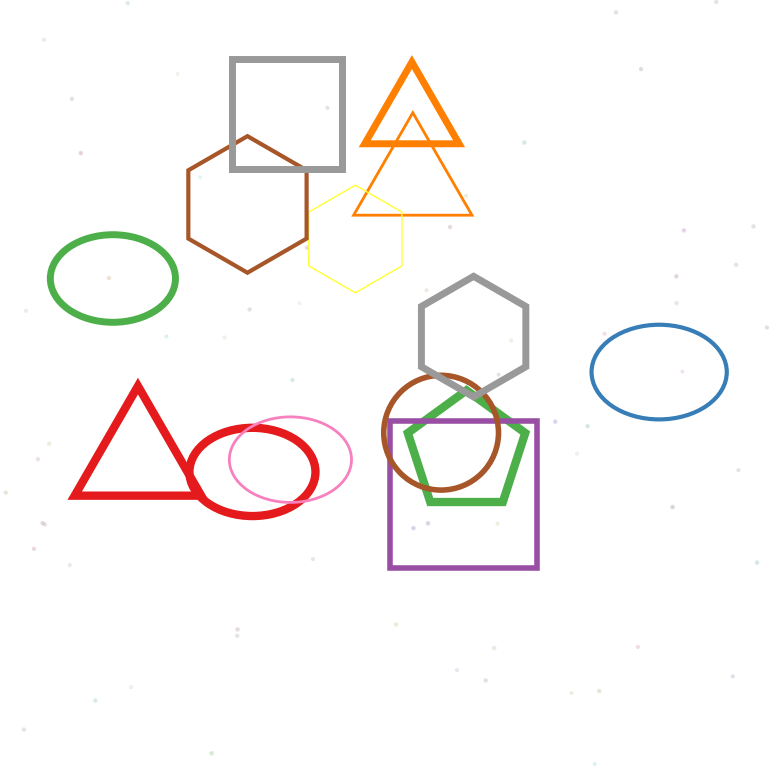[{"shape": "oval", "thickness": 3, "radius": 0.41, "center": [0.328, 0.387]}, {"shape": "triangle", "thickness": 3, "radius": 0.47, "center": [0.179, 0.404]}, {"shape": "oval", "thickness": 1.5, "radius": 0.44, "center": [0.856, 0.517]}, {"shape": "oval", "thickness": 2.5, "radius": 0.41, "center": [0.147, 0.638]}, {"shape": "pentagon", "thickness": 3, "radius": 0.4, "center": [0.606, 0.413]}, {"shape": "square", "thickness": 2, "radius": 0.48, "center": [0.602, 0.357]}, {"shape": "triangle", "thickness": 1, "radius": 0.44, "center": [0.536, 0.765]}, {"shape": "triangle", "thickness": 2.5, "radius": 0.35, "center": [0.535, 0.849]}, {"shape": "hexagon", "thickness": 0.5, "radius": 0.35, "center": [0.462, 0.69]}, {"shape": "circle", "thickness": 2, "radius": 0.37, "center": [0.573, 0.438]}, {"shape": "hexagon", "thickness": 1.5, "radius": 0.44, "center": [0.321, 0.735]}, {"shape": "oval", "thickness": 1, "radius": 0.4, "center": [0.377, 0.403]}, {"shape": "square", "thickness": 2.5, "radius": 0.36, "center": [0.373, 0.852]}, {"shape": "hexagon", "thickness": 2.5, "radius": 0.39, "center": [0.615, 0.563]}]